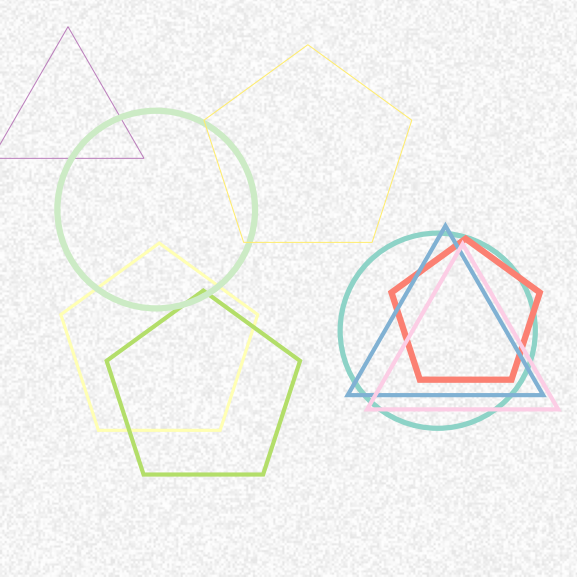[{"shape": "circle", "thickness": 2.5, "radius": 0.84, "center": [0.758, 0.426]}, {"shape": "pentagon", "thickness": 1.5, "radius": 0.9, "center": [0.276, 0.399]}, {"shape": "pentagon", "thickness": 3, "radius": 0.68, "center": [0.806, 0.451]}, {"shape": "triangle", "thickness": 2, "radius": 0.98, "center": [0.771, 0.413]}, {"shape": "pentagon", "thickness": 2, "radius": 0.88, "center": [0.352, 0.32]}, {"shape": "triangle", "thickness": 2, "radius": 0.96, "center": [0.801, 0.386]}, {"shape": "triangle", "thickness": 0.5, "radius": 0.76, "center": [0.118, 0.801]}, {"shape": "circle", "thickness": 3, "radius": 0.86, "center": [0.271, 0.636]}, {"shape": "pentagon", "thickness": 0.5, "radius": 0.95, "center": [0.533, 0.733]}]